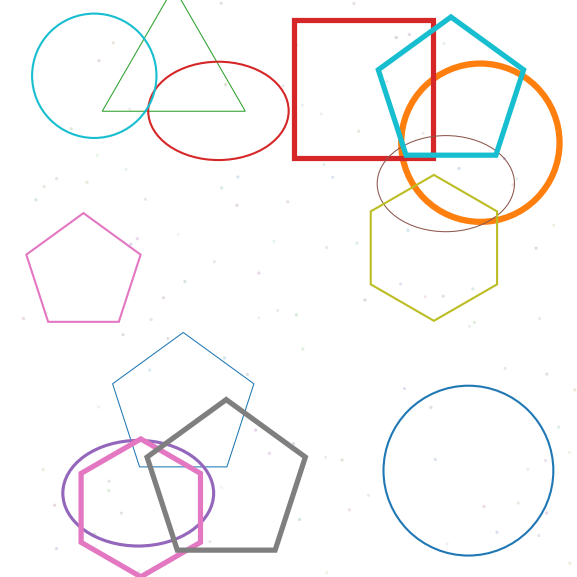[{"shape": "circle", "thickness": 1, "radius": 0.74, "center": [0.811, 0.184]}, {"shape": "pentagon", "thickness": 0.5, "radius": 0.64, "center": [0.317, 0.295]}, {"shape": "circle", "thickness": 3, "radius": 0.69, "center": [0.832, 0.752]}, {"shape": "triangle", "thickness": 0.5, "radius": 0.72, "center": [0.301, 0.878]}, {"shape": "oval", "thickness": 1, "radius": 0.61, "center": [0.378, 0.807]}, {"shape": "square", "thickness": 2.5, "radius": 0.6, "center": [0.629, 0.845]}, {"shape": "oval", "thickness": 1.5, "radius": 0.65, "center": [0.239, 0.145]}, {"shape": "oval", "thickness": 0.5, "radius": 0.59, "center": [0.772, 0.681]}, {"shape": "pentagon", "thickness": 1, "radius": 0.52, "center": [0.145, 0.526]}, {"shape": "hexagon", "thickness": 2.5, "radius": 0.6, "center": [0.244, 0.12]}, {"shape": "pentagon", "thickness": 2.5, "radius": 0.72, "center": [0.392, 0.163]}, {"shape": "hexagon", "thickness": 1, "radius": 0.63, "center": [0.751, 0.57]}, {"shape": "circle", "thickness": 1, "radius": 0.54, "center": [0.163, 0.868]}, {"shape": "pentagon", "thickness": 2.5, "radius": 0.66, "center": [0.781, 0.837]}]